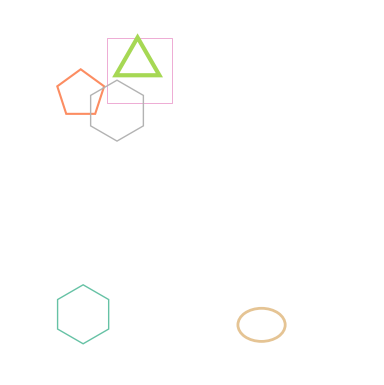[{"shape": "hexagon", "thickness": 1, "radius": 0.38, "center": [0.216, 0.184]}, {"shape": "pentagon", "thickness": 1.5, "radius": 0.32, "center": [0.21, 0.756]}, {"shape": "square", "thickness": 0.5, "radius": 0.42, "center": [0.361, 0.818]}, {"shape": "triangle", "thickness": 3, "radius": 0.33, "center": [0.357, 0.837]}, {"shape": "oval", "thickness": 2, "radius": 0.31, "center": [0.679, 0.156]}, {"shape": "hexagon", "thickness": 1, "radius": 0.4, "center": [0.304, 0.713]}]